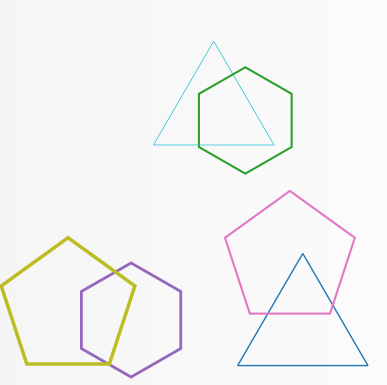[{"shape": "triangle", "thickness": 1, "radius": 0.97, "center": [0.781, 0.147]}, {"shape": "hexagon", "thickness": 1.5, "radius": 0.69, "center": [0.633, 0.687]}, {"shape": "hexagon", "thickness": 2, "radius": 0.74, "center": [0.338, 0.169]}, {"shape": "pentagon", "thickness": 1.5, "radius": 0.88, "center": [0.748, 0.328]}, {"shape": "pentagon", "thickness": 2.5, "radius": 0.91, "center": [0.176, 0.201]}, {"shape": "triangle", "thickness": 0.5, "radius": 0.9, "center": [0.552, 0.713]}]